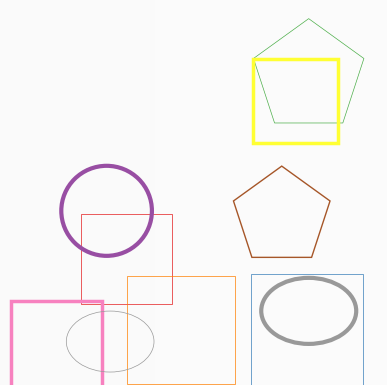[{"shape": "square", "thickness": 0.5, "radius": 0.59, "center": [0.325, 0.328]}, {"shape": "square", "thickness": 0.5, "radius": 0.72, "center": [0.792, 0.143]}, {"shape": "pentagon", "thickness": 0.5, "radius": 0.75, "center": [0.797, 0.802]}, {"shape": "circle", "thickness": 3, "radius": 0.58, "center": [0.275, 0.452]}, {"shape": "square", "thickness": 0.5, "radius": 0.7, "center": [0.467, 0.143]}, {"shape": "square", "thickness": 2.5, "radius": 0.55, "center": [0.762, 0.737]}, {"shape": "pentagon", "thickness": 1, "radius": 0.66, "center": [0.727, 0.438]}, {"shape": "square", "thickness": 2.5, "radius": 0.58, "center": [0.145, 0.102]}, {"shape": "oval", "thickness": 3, "radius": 0.61, "center": [0.797, 0.193]}, {"shape": "oval", "thickness": 0.5, "radius": 0.57, "center": [0.284, 0.113]}]